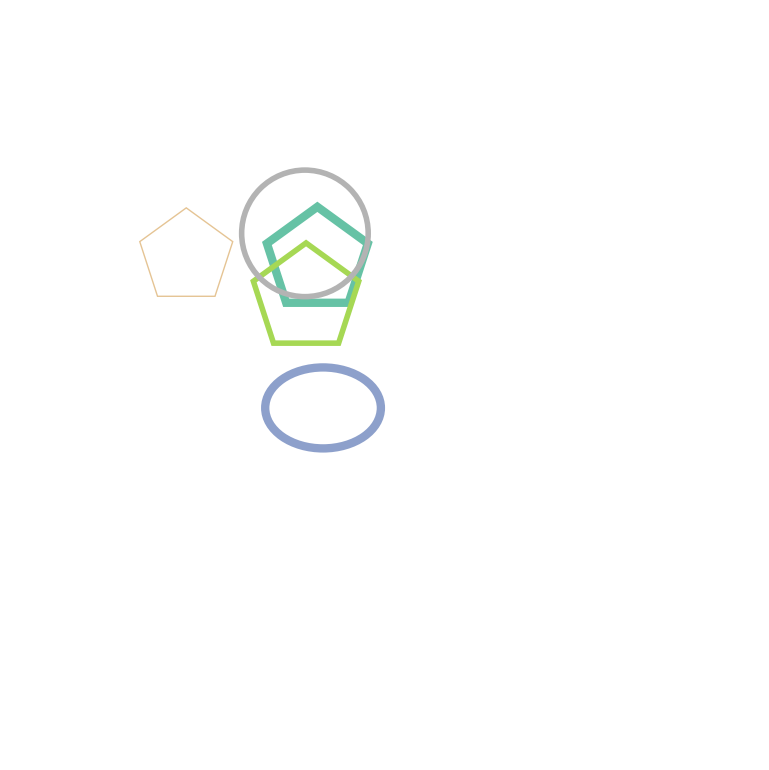[{"shape": "pentagon", "thickness": 3, "radius": 0.34, "center": [0.412, 0.663]}, {"shape": "oval", "thickness": 3, "radius": 0.38, "center": [0.42, 0.47]}, {"shape": "pentagon", "thickness": 2, "radius": 0.36, "center": [0.397, 0.613]}, {"shape": "pentagon", "thickness": 0.5, "radius": 0.32, "center": [0.242, 0.667]}, {"shape": "circle", "thickness": 2, "radius": 0.41, "center": [0.396, 0.697]}]